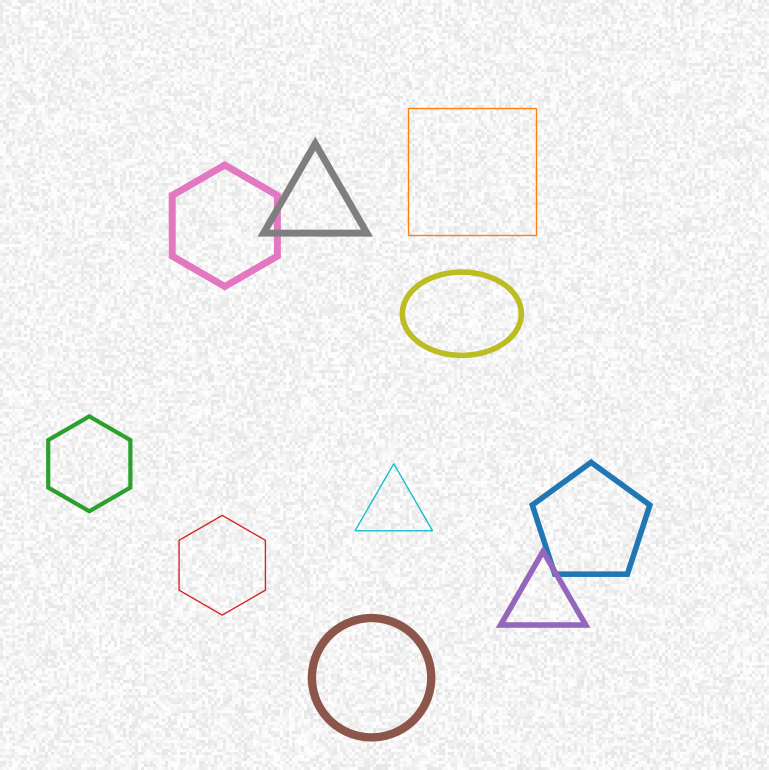[{"shape": "pentagon", "thickness": 2, "radius": 0.4, "center": [0.768, 0.319]}, {"shape": "square", "thickness": 0.5, "radius": 0.41, "center": [0.613, 0.777]}, {"shape": "hexagon", "thickness": 1.5, "radius": 0.31, "center": [0.116, 0.398]}, {"shape": "hexagon", "thickness": 0.5, "radius": 0.32, "center": [0.289, 0.266]}, {"shape": "triangle", "thickness": 2, "radius": 0.32, "center": [0.705, 0.22]}, {"shape": "circle", "thickness": 3, "radius": 0.39, "center": [0.483, 0.12]}, {"shape": "hexagon", "thickness": 2.5, "radius": 0.39, "center": [0.292, 0.707]}, {"shape": "triangle", "thickness": 2.5, "radius": 0.39, "center": [0.409, 0.736]}, {"shape": "oval", "thickness": 2, "radius": 0.39, "center": [0.6, 0.593]}, {"shape": "triangle", "thickness": 0.5, "radius": 0.29, "center": [0.511, 0.34]}]